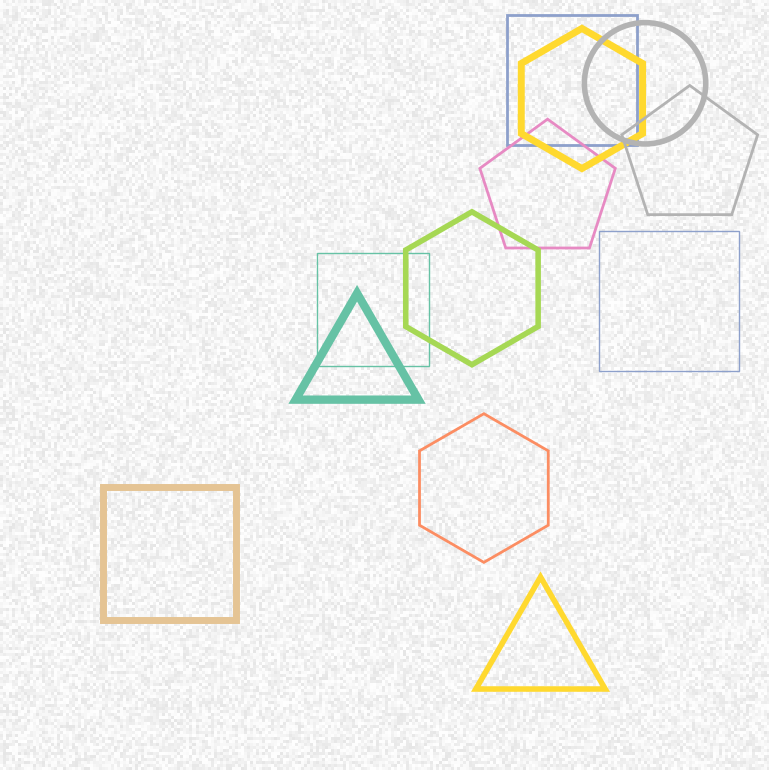[{"shape": "triangle", "thickness": 3, "radius": 0.46, "center": [0.464, 0.527]}, {"shape": "square", "thickness": 0.5, "radius": 0.37, "center": [0.485, 0.598]}, {"shape": "hexagon", "thickness": 1, "radius": 0.48, "center": [0.628, 0.366]}, {"shape": "square", "thickness": 0.5, "radius": 0.45, "center": [0.868, 0.609]}, {"shape": "square", "thickness": 1, "radius": 0.42, "center": [0.743, 0.896]}, {"shape": "pentagon", "thickness": 1, "radius": 0.46, "center": [0.711, 0.753]}, {"shape": "hexagon", "thickness": 2, "radius": 0.5, "center": [0.613, 0.626]}, {"shape": "hexagon", "thickness": 2.5, "radius": 0.45, "center": [0.756, 0.872]}, {"shape": "triangle", "thickness": 2, "radius": 0.49, "center": [0.702, 0.154]}, {"shape": "square", "thickness": 2.5, "radius": 0.43, "center": [0.22, 0.281]}, {"shape": "circle", "thickness": 2, "radius": 0.39, "center": [0.838, 0.892]}, {"shape": "pentagon", "thickness": 1, "radius": 0.46, "center": [0.896, 0.796]}]